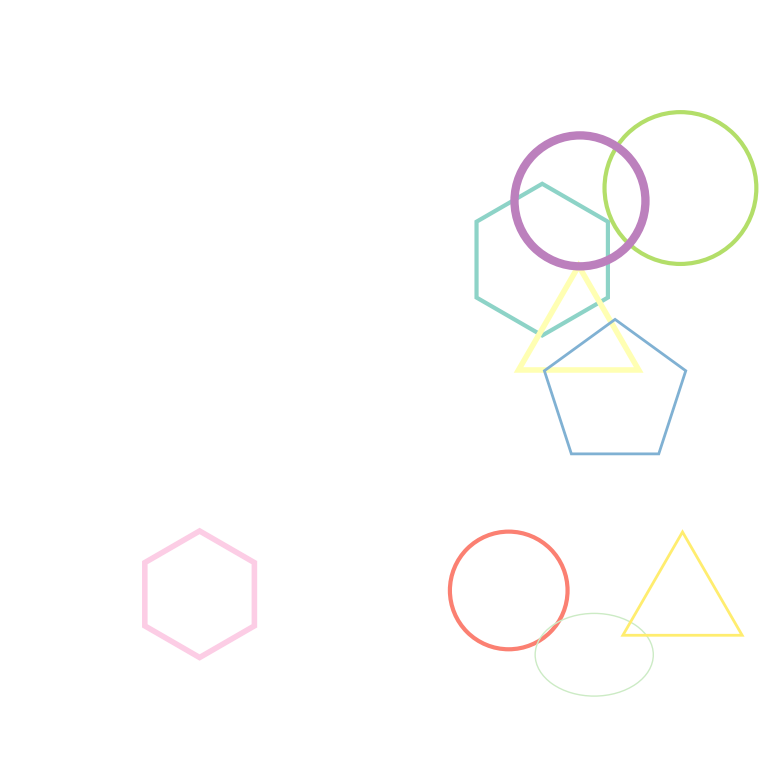[{"shape": "hexagon", "thickness": 1.5, "radius": 0.49, "center": [0.704, 0.663]}, {"shape": "triangle", "thickness": 2, "radius": 0.45, "center": [0.751, 0.565]}, {"shape": "circle", "thickness": 1.5, "radius": 0.38, "center": [0.661, 0.233]}, {"shape": "pentagon", "thickness": 1, "radius": 0.48, "center": [0.799, 0.489]}, {"shape": "circle", "thickness": 1.5, "radius": 0.49, "center": [0.884, 0.756]}, {"shape": "hexagon", "thickness": 2, "radius": 0.41, "center": [0.259, 0.228]}, {"shape": "circle", "thickness": 3, "radius": 0.43, "center": [0.753, 0.739]}, {"shape": "oval", "thickness": 0.5, "radius": 0.38, "center": [0.772, 0.15]}, {"shape": "triangle", "thickness": 1, "radius": 0.45, "center": [0.886, 0.22]}]